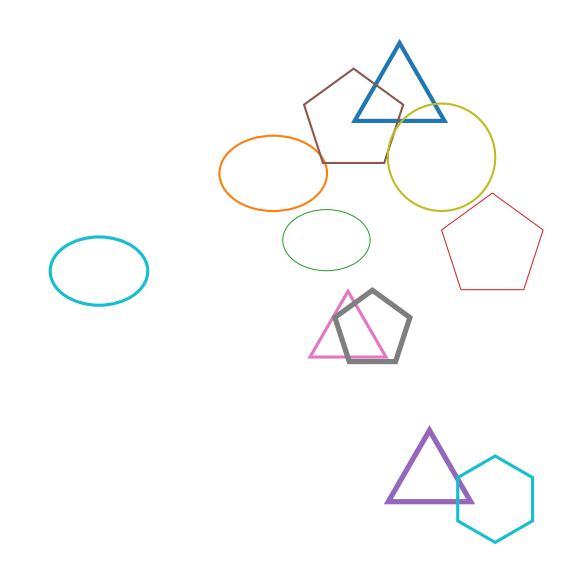[{"shape": "triangle", "thickness": 2, "radius": 0.45, "center": [0.692, 0.835]}, {"shape": "oval", "thickness": 1, "radius": 0.47, "center": [0.473, 0.699]}, {"shape": "oval", "thickness": 0.5, "radius": 0.38, "center": [0.565, 0.583]}, {"shape": "pentagon", "thickness": 0.5, "radius": 0.46, "center": [0.853, 0.572]}, {"shape": "triangle", "thickness": 2.5, "radius": 0.41, "center": [0.744, 0.172]}, {"shape": "pentagon", "thickness": 1, "radius": 0.45, "center": [0.612, 0.79]}, {"shape": "triangle", "thickness": 1.5, "radius": 0.38, "center": [0.603, 0.419]}, {"shape": "pentagon", "thickness": 2.5, "radius": 0.34, "center": [0.645, 0.428]}, {"shape": "circle", "thickness": 1, "radius": 0.46, "center": [0.765, 0.727]}, {"shape": "hexagon", "thickness": 1.5, "radius": 0.37, "center": [0.857, 0.135]}, {"shape": "oval", "thickness": 1.5, "radius": 0.42, "center": [0.171, 0.53]}]